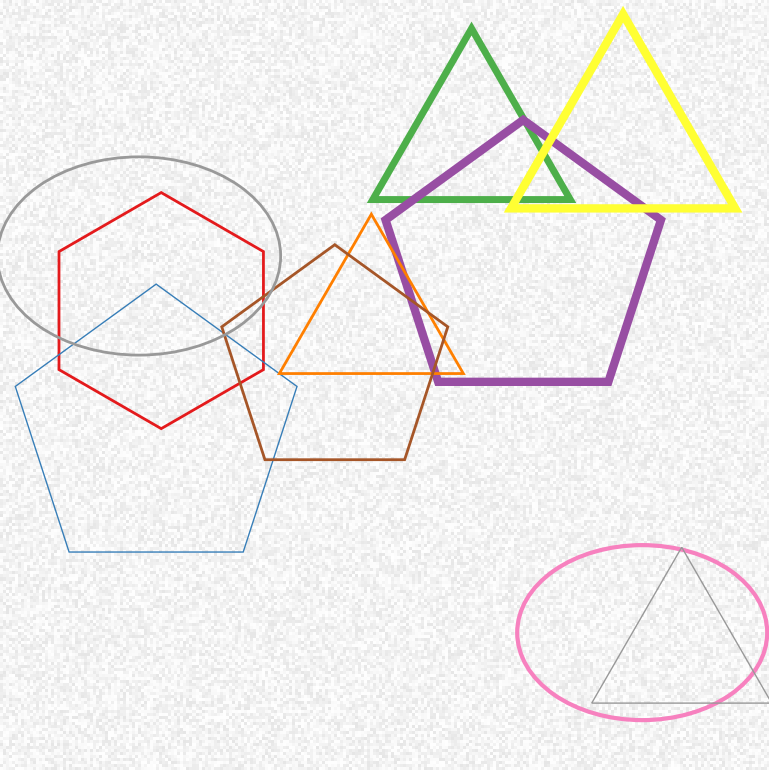[{"shape": "hexagon", "thickness": 1, "radius": 0.77, "center": [0.209, 0.597]}, {"shape": "pentagon", "thickness": 0.5, "radius": 0.96, "center": [0.203, 0.439]}, {"shape": "triangle", "thickness": 2.5, "radius": 0.74, "center": [0.612, 0.815]}, {"shape": "pentagon", "thickness": 3, "radius": 0.94, "center": [0.68, 0.656]}, {"shape": "triangle", "thickness": 1, "radius": 0.69, "center": [0.482, 0.584]}, {"shape": "triangle", "thickness": 3, "radius": 0.84, "center": [0.809, 0.813]}, {"shape": "pentagon", "thickness": 1, "radius": 0.77, "center": [0.435, 0.528]}, {"shape": "oval", "thickness": 1.5, "radius": 0.81, "center": [0.834, 0.178]}, {"shape": "oval", "thickness": 1, "radius": 0.92, "center": [0.181, 0.668]}, {"shape": "triangle", "thickness": 0.5, "radius": 0.67, "center": [0.885, 0.154]}]